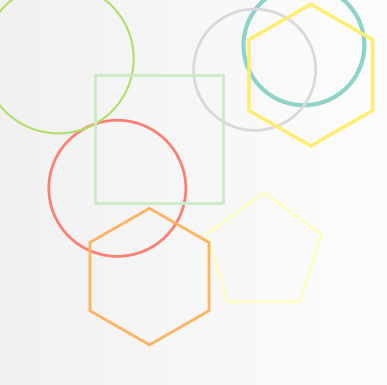[{"shape": "circle", "thickness": 3, "radius": 0.78, "center": [0.784, 0.883]}, {"shape": "pentagon", "thickness": 1.5, "radius": 0.78, "center": [0.681, 0.343]}, {"shape": "circle", "thickness": 2, "radius": 0.88, "center": [0.303, 0.511]}, {"shape": "hexagon", "thickness": 2, "radius": 0.89, "center": [0.386, 0.282]}, {"shape": "circle", "thickness": 1.5, "radius": 0.97, "center": [0.151, 0.848]}, {"shape": "circle", "thickness": 2, "radius": 0.79, "center": [0.657, 0.819]}, {"shape": "square", "thickness": 2, "radius": 0.83, "center": [0.411, 0.638]}, {"shape": "hexagon", "thickness": 2.5, "radius": 0.92, "center": [0.802, 0.805]}]